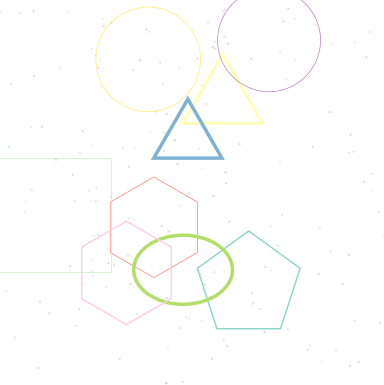[{"shape": "pentagon", "thickness": 1, "radius": 0.7, "center": [0.646, 0.26]}, {"shape": "triangle", "thickness": 2, "radius": 0.6, "center": [0.578, 0.739]}, {"shape": "hexagon", "thickness": 0.5, "radius": 0.65, "center": [0.4, 0.41]}, {"shape": "triangle", "thickness": 2.5, "radius": 0.51, "center": [0.488, 0.64]}, {"shape": "oval", "thickness": 2.5, "radius": 0.64, "center": [0.476, 0.299]}, {"shape": "hexagon", "thickness": 1, "radius": 0.67, "center": [0.328, 0.291]}, {"shape": "circle", "thickness": 0.5, "radius": 0.67, "center": [0.699, 0.896]}, {"shape": "square", "thickness": 0.5, "radius": 0.74, "center": [0.141, 0.442]}, {"shape": "circle", "thickness": 0.5, "radius": 0.68, "center": [0.385, 0.846]}]